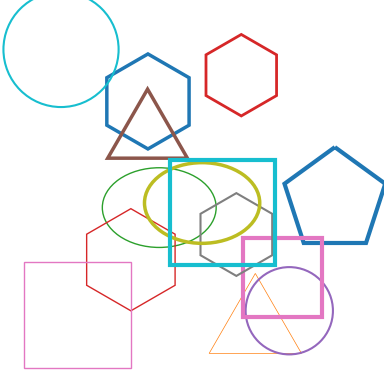[{"shape": "pentagon", "thickness": 3, "radius": 0.69, "center": [0.87, 0.48]}, {"shape": "hexagon", "thickness": 2.5, "radius": 0.62, "center": [0.384, 0.736]}, {"shape": "triangle", "thickness": 0.5, "radius": 0.69, "center": [0.663, 0.151]}, {"shape": "oval", "thickness": 1, "radius": 0.74, "center": [0.414, 0.461]}, {"shape": "hexagon", "thickness": 1, "radius": 0.66, "center": [0.34, 0.325]}, {"shape": "hexagon", "thickness": 2, "radius": 0.53, "center": [0.627, 0.805]}, {"shape": "circle", "thickness": 1.5, "radius": 0.57, "center": [0.751, 0.193]}, {"shape": "triangle", "thickness": 2.5, "radius": 0.6, "center": [0.383, 0.649]}, {"shape": "square", "thickness": 3, "radius": 0.52, "center": [0.734, 0.279]}, {"shape": "square", "thickness": 1, "radius": 0.69, "center": [0.201, 0.182]}, {"shape": "hexagon", "thickness": 1.5, "radius": 0.54, "center": [0.614, 0.391]}, {"shape": "oval", "thickness": 2.5, "radius": 0.75, "center": [0.525, 0.473]}, {"shape": "square", "thickness": 3, "radius": 0.68, "center": [0.578, 0.449]}, {"shape": "circle", "thickness": 1.5, "radius": 0.75, "center": [0.158, 0.872]}]